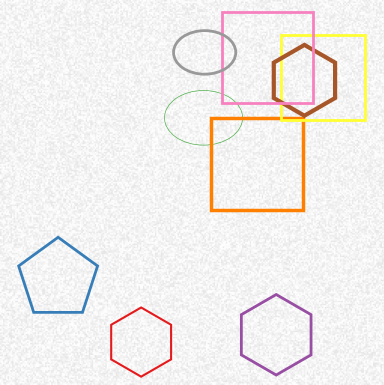[{"shape": "hexagon", "thickness": 1.5, "radius": 0.45, "center": [0.367, 0.111]}, {"shape": "pentagon", "thickness": 2, "radius": 0.54, "center": [0.151, 0.276]}, {"shape": "oval", "thickness": 0.5, "radius": 0.51, "center": [0.529, 0.694]}, {"shape": "hexagon", "thickness": 2, "radius": 0.52, "center": [0.717, 0.13]}, {"shape": "square", "thickness": 2.5, "radius": 0.6, "center": [0.667, 0.573]}, {"shape": "square", "thickness": 2, "radius": 0.55, "center": [0.839, 0.798]}, {"shape": "hexagon", "thickness": 3, "radius": 0.46, "center": [0.791, 0.791]}, {"shape": "square", "thickness": 2, "radius": 0.59, "center": [0.695, 0.85]}, {"shape": "oval", "thickness": 2, "radius": 0.4, "center": [0.532, 0.864]}]